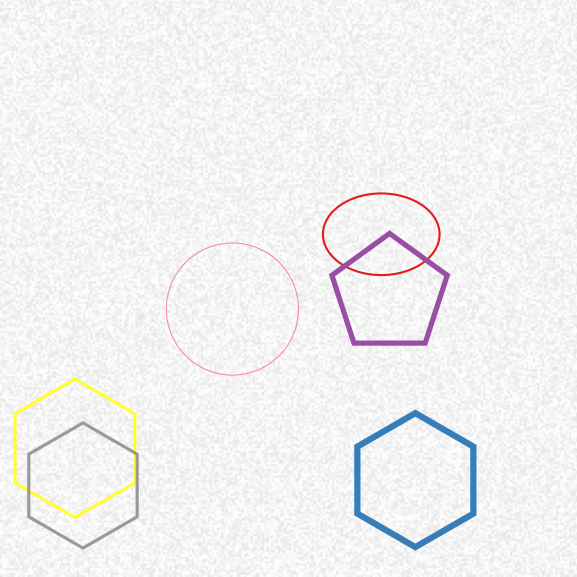[{"shape": "oval", "thickness": 1, "radius": 0.5, "center": [0.66, 0.593]}, {"shape": "hexagon", "thickness": 3, "radius": 0.58, "center": [0.719, 0.168]}, {"shape": "pentagon", "thickness": 2.5, "radius": 0.52, "center": [0.675, 0.49]}, {"shape": "hexagon", "thickness": 1.5, "radius": 0.6, "center": [0.13, 0.223]}, {"shape": "circle", "thickness": 0.5, "radius": 0.57, "center": [0.402, 0.464]}, {"shape": "hexagon", "thickness": 1.5, "radius": 0.54, "center": [0.144, 0.158]}]